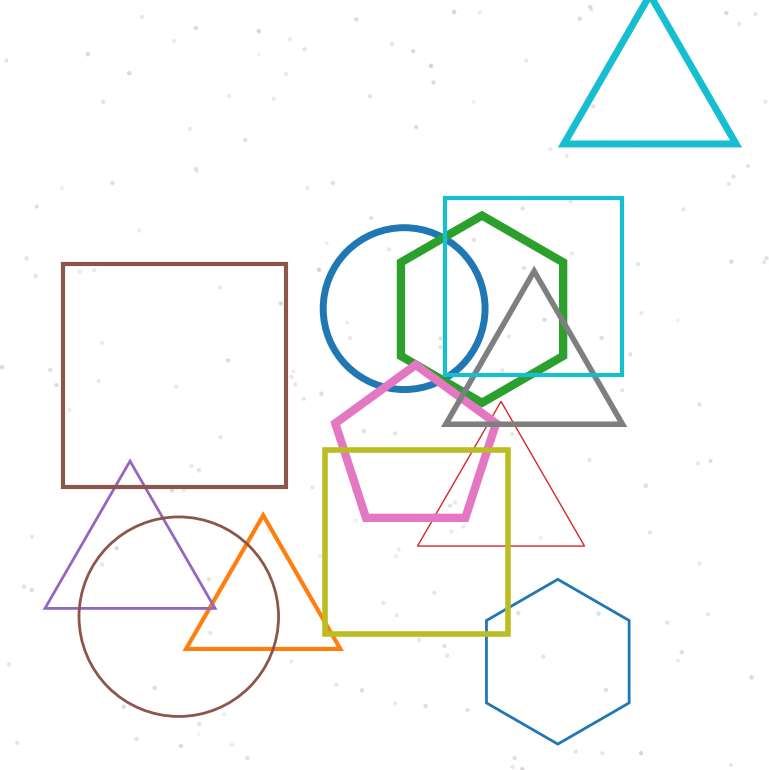[{"shape": "circle", "thickness": 2.5, "radius": 0.53, "center": [0.525, 0.599]}, {"shape": "hexagon", "thickness": 1, "radius": 0.53, "center": [0.724, 0.141]}, {"shape": "triangle", "thickness": 1.5, "radius": 0.58, "center": [0.342, 0.215]}, {"shape": "hexagon", "thickness": 3, "radius": 0.61, "center": [0.626, 0.598]}, {"shape": "triangle", "thickness": 0.5, "radius": 0.63, "center": [0.651, 0.353]}, {"shape": "triangle", "thickness": 1, "radius": 0.64, "center": [0.169, 0.274]}, {"shape": "square", "thickness": 1.5, "radius": 0.72, "center": [0.226, 0.513]}, {"shape": "circle", "thickness": 1, "radius": 0.65, "center": [0.232, 0.199]}, {"shape": "pentagon", "thickness": 3, "radius": 0.55, "center": [0.54, 0.416]}, {"shape": "triangle", "thickness": 2, "radius": 0.66, "center": [0.694, 0.515]}, {"shape": "square", "thickness": 2, "radius": 0.6, "center": [0.541, 0.296]}, {"shape": "triangle", "thickness": 2.5, "radius": 0.65, "center": [0.844, 0.878]}, {"shape": "square", "thickness": 1.5, "radius": 0.58, "center": [0.693, 0.628]}]